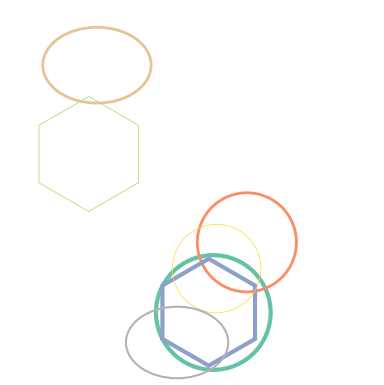[{"shape": "circle", "thickness": 3, "radius": 0.74, "center": [0.554, 0.188]}, {"shape": "circle", "thickness": 2, "radius": 0.64, "center": [0.641, 0.371]}, {"shape": "hexagon", "thickness": 3, "radius": 0.69, "center": [0.542, 0.189]}, {"shape": "hexagon", "thickness": 0.5, "radius": 0.75, "center": [0.231, 0.6]}, {"shape": "circle", "thickness": 0.5, "radius": 0.57, "center": [0.563, 0.302]}, {"shape": "oval", "thickness": 2, "radius": 0.7, "center": [0.252, 0.831]}, {"shape": "oval", "thickness": 1.5, "radius": 0.66, "center": [0.46, 0.11]}]